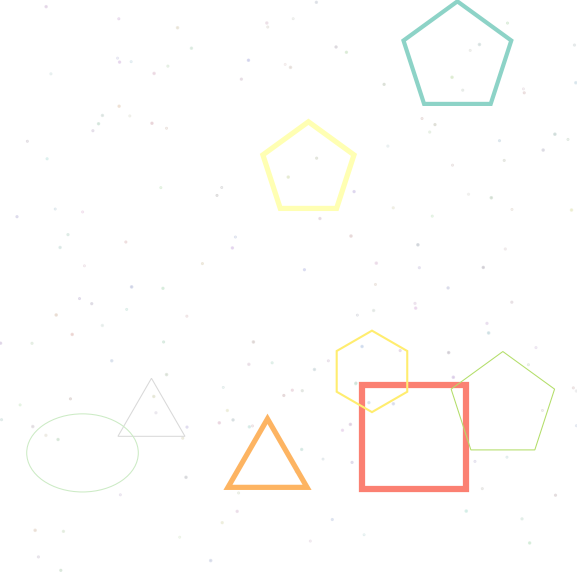[{"shape": "pentagon", "thickness": 2, "radius": 0.49, "center": [0.792, 0.899]}, {"shape": "pentagon", "thickness": 2.5, "radius": 0.41, "center": [0.534, 0.705]}, {"shape": "square", "thickness": 3, "radius": 0.45, "center": [0.717, 0.242]}, {"shape": "triangle", "thickness": 2.5, "radius": 0.4, "center": [0.463, 0.195]}, {"shape": "pentagon", "thickness": 0.5, "radius": 0.47, "center": [0.871, 0.296]}, {"shape": "triangle", "thickness": 0.5, "radius": 0.34, "center": [0.262, 0.277]}, {"shape": "oval", "thickness": 0.5, "radius": 0.48, "center": [0.143, 0.215]}, {"shape": "hexagon", "thickness": 1, "radius": 0.35, "center": [0.644, 0.356]}]